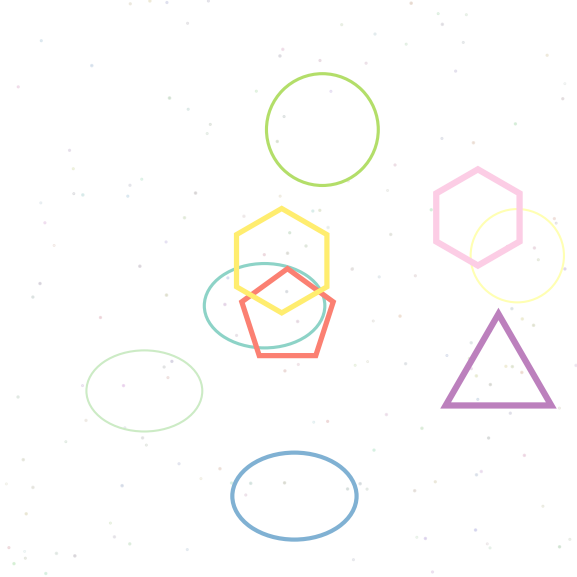[{"shape": "oval", "thickness": 1.5, "radius": 0.52, "center": [0.458, 0.47]}, {"shape": "circle", "thickness": 1, "radius": 0.4, "center": [0.896, 0.556]}, {"shape": "pentagon", "thickness": 2.5, "radius": 0.42, "center": [0.498, 0.451]}, {"shape": "oval", "thickness": 2, "radius": 0.54, "center": [0.51, 0.14]}, {"shape": "circle", "thickness": 1.5, "radius": 0.48, "center": [0.558, 0.775]}, {"shape": "hexagon", "thickness": 3, "radius": 0.42, "center": [0.828, 0.623]}, {"shape": "triangle", "thickness": 3, "radius": 0.53, "center": [0.863, 0.35]}, {"shape": "oval", "thickness": 1, "radius": 0.5, "center": [0.25, 0.322]}, {"shape": "hexagon", "thickness": 2.5, "radius": 0.45, "center": [0.488, 0.548]}]